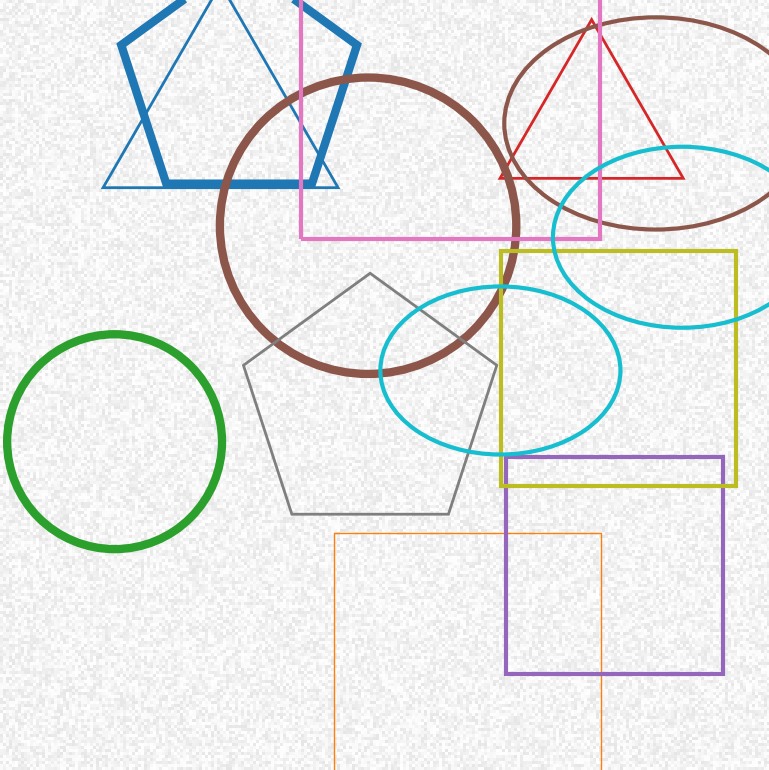[{"shape": "triangle", "thickness": 1, "radius": 0.88, "center": [0.286, 0.844]}, {"shape": "pentagon", "thickness": 3, "radius": 0.8, "center": [0.311, 0.892]}, {"shape": "square", "thickness": 0.5, "radius": 0.87, "center": [0.607, 0.134]}, {"shape": "circle", "thickness": 3, "radius": 0.7, "center": [0.149, 0.426]}, {"shape": "triangle", "thickness": 1, "radius": 0.69, "center": [0.768, 0.837]}, {"shape": "square", "thickness": 1.5, "radius": 0.7, "center": [0.798, 0.265]}, {"shape": "circle", "thickness": 3, "radius": 0.96, "center": [0.478, 0.707]}, {"shape": "oval", "thickness": 1.5, "radius": 0.98, "center": [0.852, 0.84]}, {"shape": "square", "thickness": 1.5, "radius": 0.97, "center": [0.585, 0.884]}, {"shape": "pentagon", "thickness": 1, "radius": 0.86, "center": [0.481, 0.472]}, {"shape": "square", "thickness": 1.5, "radius": 0.76, "center": [0.803, 0.522]}, {"shape": "oval", "thickness": 1.5, "radius": 0.78, "center": [0.65, 0.519]}, {"shape": "oval", "thickness": 1.5, "radius": 0.84, "center": [0.886, 0.692]}]